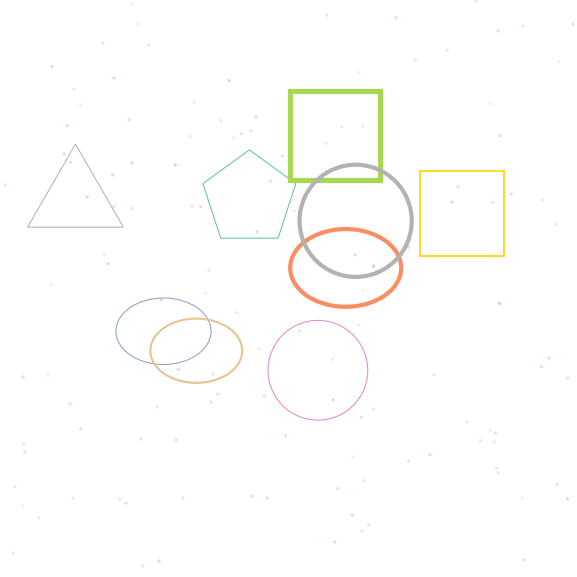[{"shape": "pentagon", "thickness": 0.5, "radius": 0.42, "center": [0.432, 0.655]}, {"shape": "oval", "thickness": 2, "radius": 0.48, "center": [0.599, 0.535]}, {"shape": "oval", "thickness": 0.5, "radius": 0.41, "center": [0.283, 0.426]}, {"shape": "circle", "thickness": 0.5, "radius": 0.43, "center": [0.55, 0.358]}, {"shape": "square", "thickness": 2.5, "radius": 0.39, "center": [0.58, 0.764]}, {"shape": "square", "thickness": 1, "radius": 0.37, "center": [0.8, 0.63]}, {"shape": "oval", "thickness": 1, "radius": 0.4, "center": [0.34, 0.392]}, {"shape": "triangle", "thickness": 0.5, "radius": 0.48, "center": [0.131, 0.654]}, {"shape": "circle", "thickness": 2, "radius": 0.49, "center": [0.616, 0.617]}]